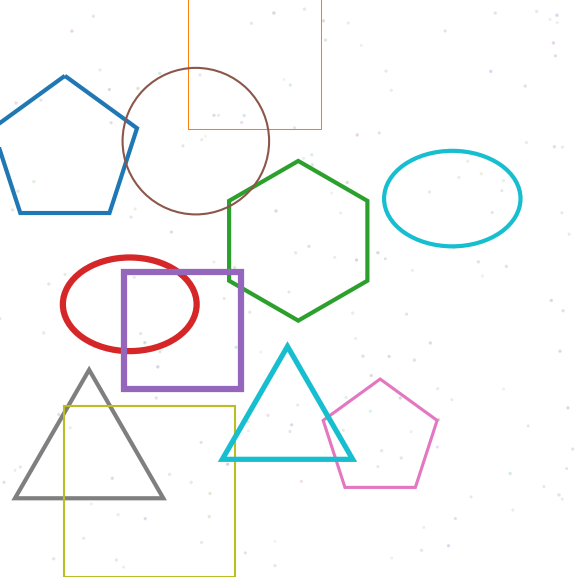[{"shape": "pentagon", "thickness": 2, "radius": 0.66, "center": [0.112, 0.737]}, {"shape": "square", "thickness": 0.5, "radius": 0.57, "center": [0.441, 0.891]}, {"shape": "hexagon", "thickness": 2, "radius": 0.69, "center": [0.516, 0.582]}, {"shape": "oval", "thickness": 3, "radius": 0.58, "center": [0.225, 0.472]}, {"shape": "square", "thickness": 3, "radius": 0.5, "center": [0.316, 0.426]}, {"shape": "circle", "thickness": 1, "radius": 0.63, "center": [0.339, 0.755]}, {"shape": "pentagon", "thickness": 1.5, "radius": 0.52, "center": [0.658, 0.239]}, {"shape": "triangle", "thickness": 2, "radius": 0.74, "center": [0.154, 0.21]}, {"shape": "square", "thickness": 1, "radius": 0.74, "center": [0.259, 0.149]}, {"shape": "oval", "thickness": 2, "radius": 0.59, "center": [0.783, 0.655]}, {"shape": "triangle", "thickness": 2.5, "radius": 0.65, "center": [0.498, 0.269]}]